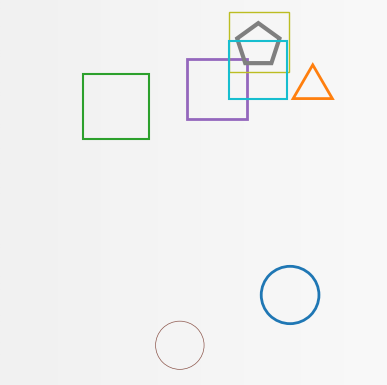[{"shape": "circle", "thickness": 2, "radius": 0.37, "center": [0.749, 0.234]}, {"shape": "triangle", "thickness": 2, "radius": 0.29, "center": [0.807, 0.773]}, {"shape": "square", "thickness": 1.5, "radius": 0.42, "center": [0.299, 0.724]}, {"shape": "square", "thickness": 2, "radius": 0.39, "center": [0.56, 0.77]}, {"shape": "circle", "thickness": 0.5, "radius": 0.31, "center": [0.464, 0.103]}, {"shape": "pentagon", "thickness": 3, "radius": 0.29, "center": [0.667, 0.882]}, {"shape": "square", "thickness": 1, "radius": 0.39, "center": [0.668, 0.89]}, {"shape": "square", "thickness": 1.5, "radius": 0.37, "center": [0.665, 0.818]}]